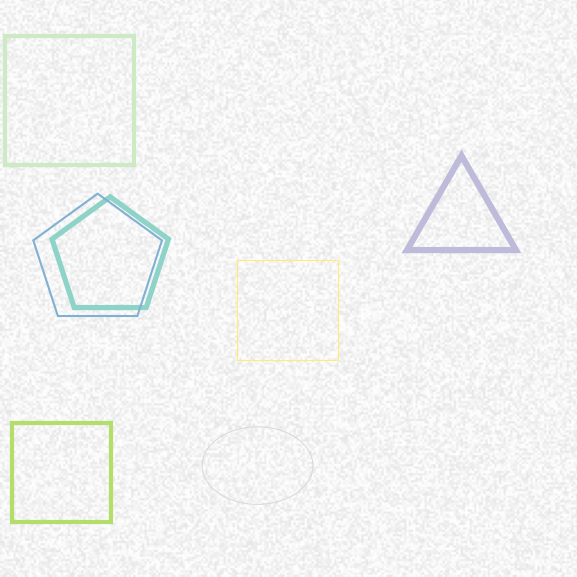[{"shape": "pentagon", "thickness": 2.5, "radius": 0.53, "center": [0.191, 0.552]}, {"shape": "triangle", "thickness": 3, "radius": 0.54, "center": [0.799, 0.621]}, {"shape": "pentagon", "thickness": 1, "radius": 0.59, "center": [0.169, 0.547]}, {"shape": "square", "thickness": 2, "radius": 0.43, "center": [0.107, 0.182]}, {"shape": "oval", "thickness": 0.5, "radius": 0.48, "center": [0.446, 0.193]}, {"shape": "square", "thickness": 2, "radius": 0.56, "center": [0.12, 0.825]}, {"shape": "square", "thickness": 0.5, "radius": 0.43, "center": [0.498, 0.462]}]